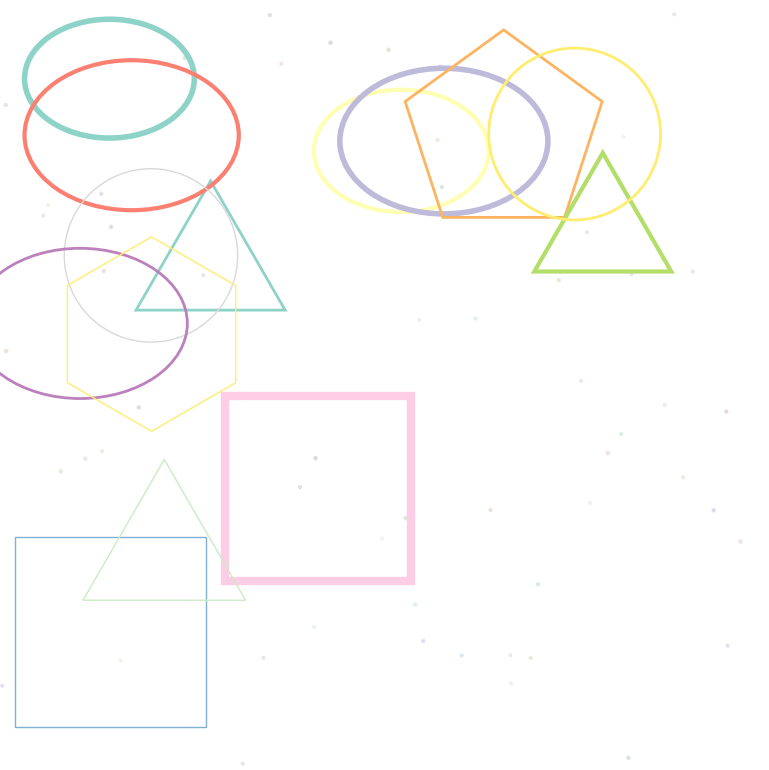[{"shape": "triangle", "thickness": 1, "radius": 0.56, "center": [0.274, 0.653]}, {"shape": "oval", "thickness": 2, "radius": 0.55, "center": [0.142, 0.898]}, {"shape": "oval", "thickness": 1.5, "radius": 0.57, "center": [0.521, 0.804]}, {"shape": "oval", "thickness": 2, "radius": 0.68, "center": [0.576, 0.817]}, {"shape": "oval", "thickness": 1.5, "radius": 0.7, "center": [0.171, 0.824]}, {"shape": "square", "thickness": 0.5, "radius": 0.62, "center": [0.143, 0.179]}, {"shape": "pentagon", "thickness": 1, "radius": 0.67, "center": [0.654, 0.827]}, {"shape": "triangle", "thickness": 1.5, "radius": 0.51, "center": [0.783, 0.699]}, {"shape": "square", "thickness": 3, "radius": 0.6, "center": [0.413, 0.366]}, {"shape": "circle", "thickness": 0.5, "radius": 0.56, "center": [0.196, 0.668]}, {"shape": "oval", "thickness": 1, "radius": 0.7, "center": [0.104, 0.58]}, {"shape": "triangle", "thickness": 0.5, "radius": 0.61, "center": [0.213, 0.281]}, {"shape": "circle", "thickness": 1, "radius": 0.56, "center": [0.746, 0.826]}, {"shape": "hexagon", "thickness": 0.5, "radius": 0.63, "center": [0.197, 0.566]}]